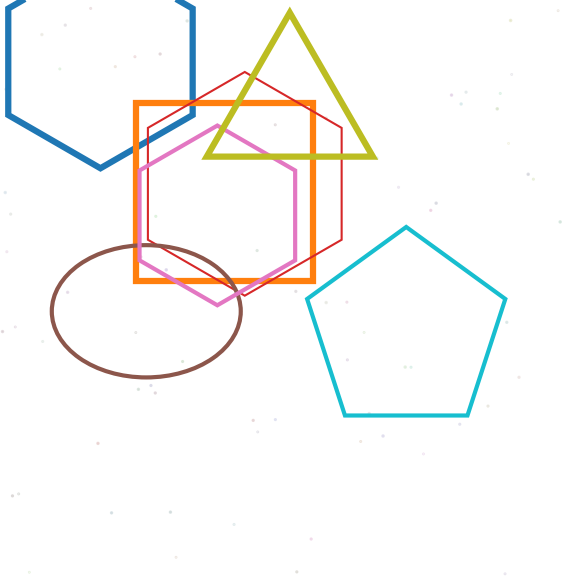[{"shape": "hexagon", "thickness": 3, "radius": 0.92, "center": [0.174, 0.892]}, {"shape": "square", "thickness": 3, "radius": 0.77, "center": [0.389, 0.666]}, {"shape": "hexagon", "thickness": 1, "radius": 0.97, "center": [0.424, 0.681]}, {"shape": "oval", "thickness": 2, "radius": 0.82, "center": [0.253, 0.46]}, {"shape": "hexagon", "thickness": 2, "radius": 0.78, "center": [0.376, 0.626]}, {"shape": "triangle", "thickness": 3, "radius": 0.83, "center": [0.502, 0.811]}, {"shape": "pentagon", "thickness": 2, "radius": 0.9, "center": [0.703, 0.426]}]